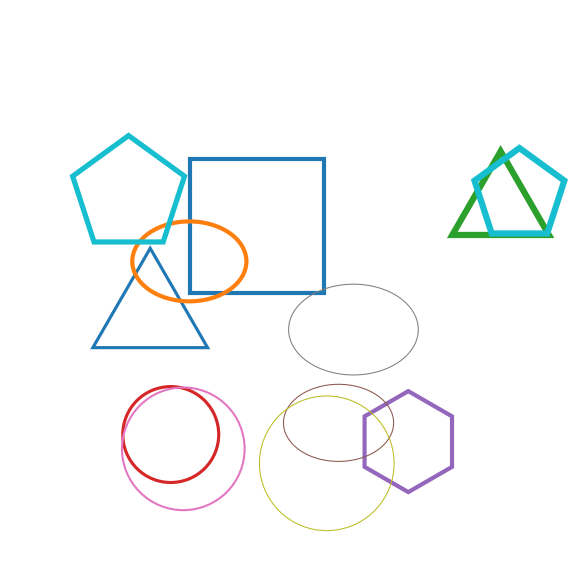[{"shape": "triangle", "thickness": 1.5, "radius": 0.57, "center": [0.26, 0.454]}, {"shape": "square", "thickness": 2, "radius": 0.58, "center": [0.446, 0.607]}, {"shape": "oval", "thickness": 2, "radius": 0.49, "center": [0.328, 0.547]}, {"shape": "triangle", "thickness": 3, "radius": 0.48, "center": [0.867, 0.641]}, {"shape": "circle", "thickness": 1.5, "radius": 0.42, "center": [0.296, 0.247]}, {"shape": "hexagon", "thickness": 2, "radius": 0.44, "center": [0.707, 0.234]}, {"shape": "oval", "thickness": 0.5, "radius": 0.48, "center": [0.586, 0.267]}, {"shape": "circle", "thickness": 1, "radius": 0.53, "center": [0.317, 0.222]}, {"shape": "oval", "thickness": 0.5, "radius": 0.56, "center": [0.612, 0.428]}, {"shape": "circle", "thickness": 0.5, "radius": 0.58, "center": [0.566, 0.197]}, {"shape": "pentagon", "thickness": 2.5, "radius": 0.51, "center": [0.223, 0.663]}, {"shape": "pentagon", "thickness": 3, "radius": 0.41, "center": [0.899, 0.661]}]